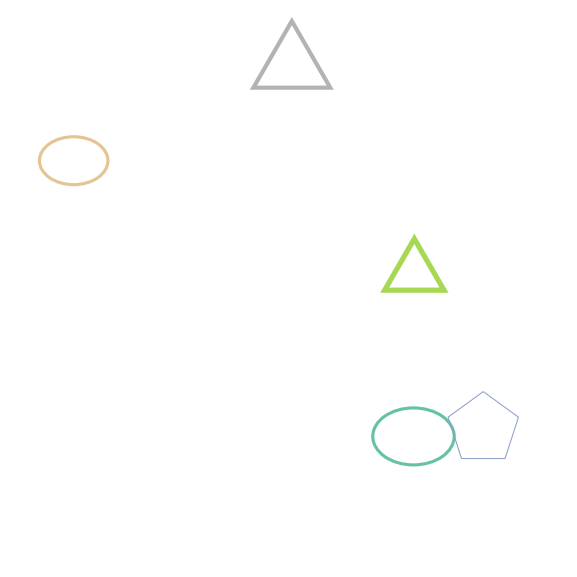[{"shape": "oval", "thickness": 1.5, "radius": 0.35, "center": [0.716, 0.243]}, {"shape": "pentagon", "thickness": 0.5, "radius": 0.32, "center": [0.837, 0.257]}, {"shape": "triangle", "thickness": 2.5, "radius": 0.3, "center": [0.717, 0.526]}, {"shape": "oval", "thickness": 1.5, "radius": 0.3, "center": [0.128, 0.721]}, {"shape": "triangle", "thickness": 2, "radius": 0.38, "center": [0.505, 0.886]}]